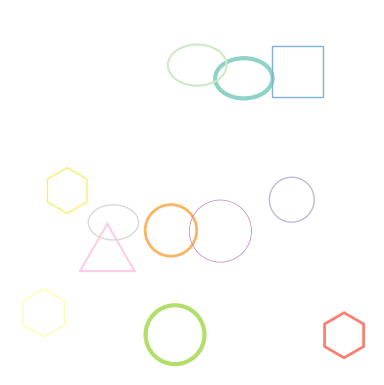[{"shape": "oval", "thickness": 3, "radius": 0.37, "center": [0.633, 0.797]}, {"shape": "hexagon", "thickness": 1, "radius": 0.31, "center": [0.114, 0.187]}, {"shape": "circle", "thickness": 1, "radius": 0.29, "center": [0.758, 0.481]}, {"shape": "hexagon", "thickness": 2, "radius": 0.29, "center": [0.894, 0.129]}, {"shape": "square", "thickness": 1, "radius": 0.33, "center": [0.772, 0.815]}, {"shape": "circle", "thickness": 2, "radius": 0.33, "center": [0.444, 0.402]}, {"shape": "circle", "thickness": 3, "radius": 0.38, "center": [0.455, 0.131]}, {"shape": "triangle", "thickness": 1.5, "radius": 0.41, "center": [0.279, 0.337]}, {"shape": "oval", "thickness": 1, "radius": 0.33, "center": [0.295, 0.422]}, {"shape": "circle", "thickness": 0.5, "radius": 0.4, "center": [0.573, 0.4]}, {"shape": "oval", "thickness": 1.5, "radius": 0.38, "center": [0.512, 0.831]}, {"shape": "hexagon", "thickness": 1, "radius": 0.3, "center": [0.175, 0.505]}]